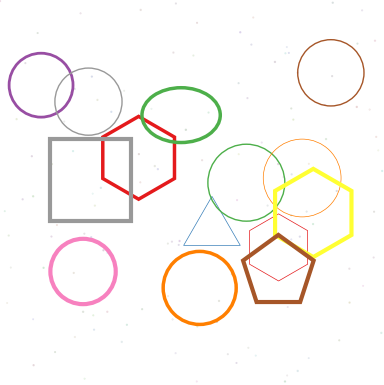[{"shape": "hexagon", "thickness": 2.5, "radius": 0.54, "center": [0.36, 0.59]}, {"shape": "hexagon", "thickness": 0.5, "radius": 0.44, "center": [0.724, 0.357]}, {"shape": "triangle", "thickness": 0.5, "radius": 0.42, "center": [0.551, 0.405]}, {"shape": "oval", "thickness": 2.5, "radius": 0.51, "center": [0.47, 0.701]}, {"shape": "circle", "thickness": 1, "radius": 0.5, "center": [0.64, 0.525]}, {"shape": "circle", "thickness": 2, "radius": 0.42, "center": [0.107, 0.779]}, {"shape": "circle", "thickness": 0.5, "radius": 0.51, "center": [0.785, 0.538]}, {"shape": "circle", "thickness": 2.5, "radius": 0.47, "center": [0.519, 0.252]}, {"shape": "hexagon", "thickness": 3, "radius": 0.57, "center": [0.814, 0.447]}, {"shape": "circle", "thickness": 1, "radius": 0.43, "center": [0.859, 0.811]}, {"shape": "pentagon", "thickness": 3, "radius": 0.48, "center": [0.723, 0.293]}, {"shape": "circle", "thickness": 3, "radius": 0.42, "center": [0.216, 0.295]}, {"shape": "circle", "thickness": 1, "radius": 0.44, "center": [0.23, 0.736]}, {"shape": "square", "thickness": 3, "radius": 0.53, "center": [0.236, 0.533]}]